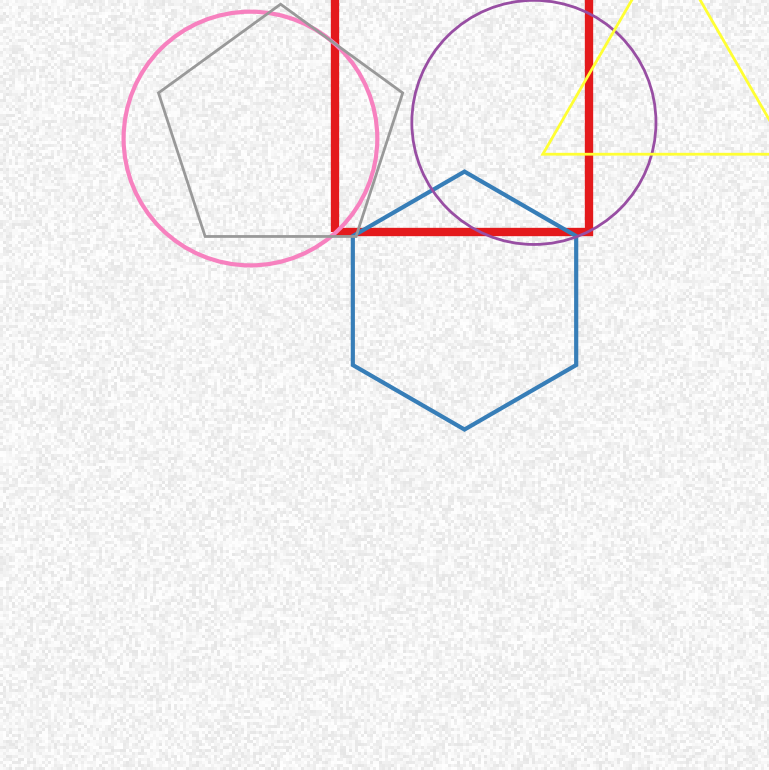[{"shape": "square", "thickness": 3, "radius": 0.82, "center": [0.6, 0.863]}, {"shape": "hexagon", "thickness": 1.5, "radius": 0.84, "center": [0.603, 0.61]}, {"shape": "circle", "thickness": 1, "radius": 0.79, "center": [0.693, 0.841]}, {"shape": "triangle", "thickness": 1, "radius": 0.92, "center": [0.865, 0.892]}, {"shape": "circle", "thickness": 1.5, "radius": 0.82, "center": [0.325, 0.82]}, {"shape": "pentagon", "thickness": 1, "radius": 0.83, "center": [0.364, 0.828]}]